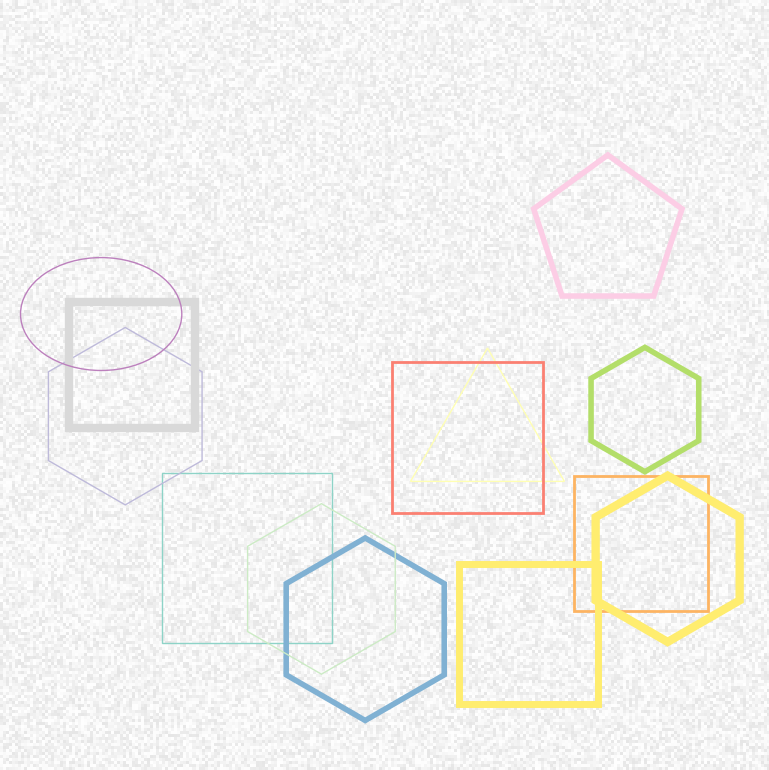[{"shape": "square", "thickness": 0.5, "radius": 0.55, "center": [0.321, 0.275]}, {"shape": "triangle", "thickness": 0.5, "radius": 0.58, "center": [0.633, 0.433]}, {"shape": "hexagon", "thickness": 0.5, "radius": 0.58, "center": [0.163, 0.46]}, {"shape": "square", "thickness": 1, "radius": 0.49, "center": [0.607, 0.432]}, {"shape": "hexagon", "thickness": 2, "radius": 0.59, "center": [0.474, 0.183]}, {"shape": "square", "thickness": 1, "radius": 0.44, "center": [0.833, 0.294]}, {"shape": "hexagon", "thickness": 2, "radius": 0.4, "center": [0.838, 0.468]}, {"shape": "pentagon", "thickness": 2, "radius": 0.51, "center": [0.789, 0.697]}, {"shape": "square", "thickness": 3, "radius": 0.41, "center": [0.171, 0.526]}, {"shape": "oval", "thickness": 0.5, "radius": 0.52, "center": [0.131, 0.592]}, {"shape": "hexagon", "thickness": 0.5, "radius": 0.55, "center": [0.417, 0.235]}, {"shape": "square", "thickness": 2.5, "radius": 0.45, "center": [0.687, 0.177]}, {"shape": "hexagon", "thickness": 3, "radius": 0.54, "center": [0.867, 0.274]}]